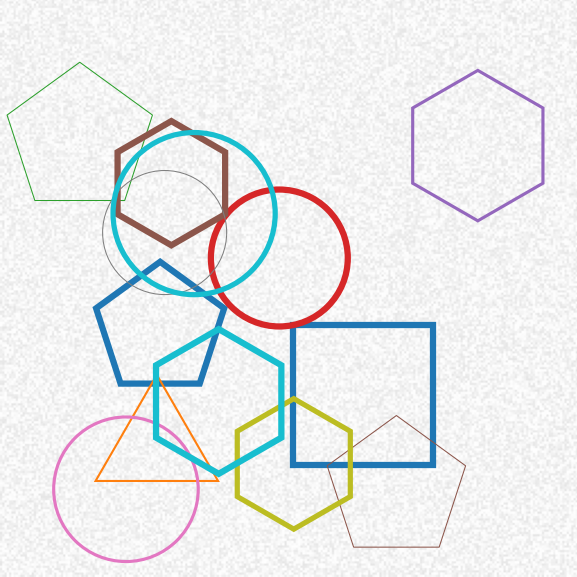[{"shape": "square", "thickness": 3, "radius": 0.61, "center": [0.628, 0.315]}, {"shape": "pentagon", "thickness": 3, "radius": 0.58, "center": [0.277, 0.429]}, {"shape": "triangle", "thickness": 1, "radius": 0.61, "center": [0.272, 0.228]}, {"shape": "pentagon", "thickness": 0.5, "radius": 0.66, "center": [0.138, 0.759]}, {"shape": "circle", "thickness": 3, "radius": 0.59, "center": [0.484, 0.552]}, {"shape": "hexagon", "thickness": 1.5, "radius": 0.65, "center": [0.827, 0.747]}, {"shape": "hexagon", "thickness": 3, "radius": 0.54, "center": [0.297, 0.682]}, {"shape": "pentagon", "thickness": 0.5, "radius": 0.63, "center": [0.686, 0.154]}, {"shape": "circle", "thickness": 1.5, "radius": 0.63, "center": [0.218, 0.152]}, {"shape": "circle", "thickness": 0.5, "radius": 0.54, "center": [0.285, 0.596]}, {"shape": "hexagon", "thickness": 2.5, "radius": 0.57, "center": [0.509, 0.196]}, {"shape": "hexagon", "thickness": 3, "radius": 0.63, "center": [0.379, 0.304]}, {"shape": "circle", "thickness": 2.5, "radius": 0.7, "center": [0.336, 0.629]}]